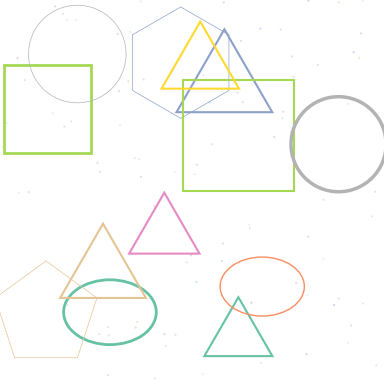[{"shape": "triangle", "thickness": 1.5, "radius": 0.51, "center": [0.619, 0.126]}, {"shape": "oval", "thickness": 2, "radius": 0.6, "center": [0.286, 0.189]}, {"shape": "oval", "thickness": 1, "radius": 0.55, "center": [0.681, 0.256]}, {"shape": "triangle", "thickness": 1.5, "radius": 0.72, "center": [0.583, 0.78]}, {"shape": "hexagon", "thickness": 0.5, "radius": 0.72, "center": [0.469, 0.837]}, {"shape": "triangle", "thickness": 1.5, "radius": 0.53, "center": [0.427, 0.394]}, {"shape": "square", "thickness": 1.5, "radius": 0.72, "center": [0.619, 0.648]}, {"shape": "square", "thickness": 2, "radius": 0.57, "center": [0.123, 0.717]}, {"shape": "triangle", "thickness": 1.5, "radius": 0.58, "center": [0.52, 0.828]}, {"shape": "triangle", "thickness": 1.5, "radius": 0.64, "center": [0.268, 0.29]}, {"shape": "pentagon", "thickness": 0.5, "radius": 0.69, "center": [0.12, 0.183]}, {"shape": "circle", "thickness": 0.5, "radius": 0.63, "center": [0.201, 0.86]}, {"shape": "circle", "thickness": 2.5, "radius": 0.62, "center": [0.879, 0.625]}]